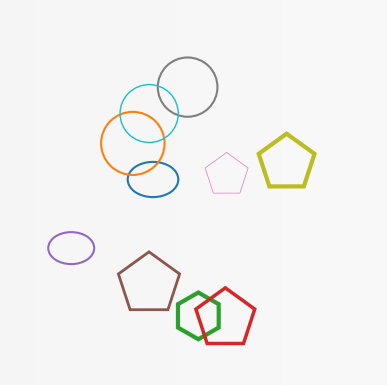[{"shape": "oval", "thickness": 1.5, "radius": 0.33, "center": [0.395, 0.534]}, {"shape": "circle", "thickness": 1.5, "radius": 0.41, "center": [0.343, 0.628]}, {"shape": "hexagon", "thickness": 3, "radius": 0.3, "center": [0.512, 0.18]}, {"shape": "pentagon", "thickness": 2.5, "radius": 0.4, "center": [0.581, 0.172]}, {"shape": "oval", "thickness": 1.5, "radius": 0.3, "center": [0.184, 0.356]}, {"shape": "pentagon", "thickness": 2, "radius": 0.42, "center": [0.385, 0.263]}, {"shape": "pentagon", "thickness": 0.5, "radius": 0.29, "center": [0.585, 0.546]}, {"shape": "circle", "thickness": 1.5, "radius": 0.38, "center": [0.484, 0.774]}, {"shape": "pentagon", "thickness": 3, "radius": 0.38, "center": [0.74, 0.577]}, {"shape": "circle", "thickness": 1, "radius": 0.38, "center": [0.385, 0.705]}]